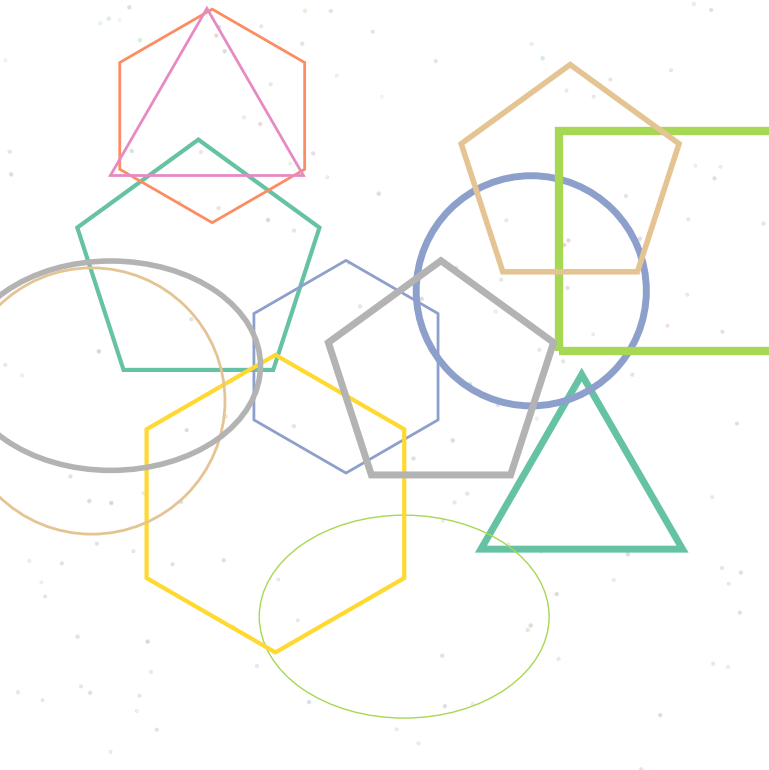[{"shape": "pentagon", "thickness": 1.5, "radius": 0.83, "center": [0.258, 0.653]}, {"shape": "triangle", "thickness": 2.5, "radius": 0.76, "center": [0.756, 0.362]}, {"shape": "hexagon", "thickness": 1, "radius": 0.69, "center": [0.276, 0.849]}, {"shape": "circle", "thickness": 2.5, "radius": 0.75, "center": [0.69, 0.622]}, {"shape": "hexagon", "thickness": 1, "radius": 0.69, "center": [0.449, 0.524]}, {"shape": "triangle", "thickness": 1, "radius": 0.72, "center": [0.269, 0.844]}, {"shape": "square", "thickness": 3, "radius": 0.71, "center": [0.869, 0.687]}, {"shape": "oval", "thickness": 0.5, "radius": 0.94, "center": [0.525, 0.199]}, {"shape": "hexagon", "thickness": 1.5, "radius": 0.97, "center": [0.358, 0.346]}, {"shape": "circle", "thickness": 1, "radius": 0.86, "center": [0.119, 0.479]}, {"shape": "pentagon", "thickness": 2, "radius": 0.74, "center": [0.74, 0.767]}, {"shape": "pentagon", "thickness": 2.5, "radius": 0.77, "center": [0.573, 0.508]}, {"shape": "oval", "thickness": 2, "radius": 0.97, "center": [0.144, 0.525]}]